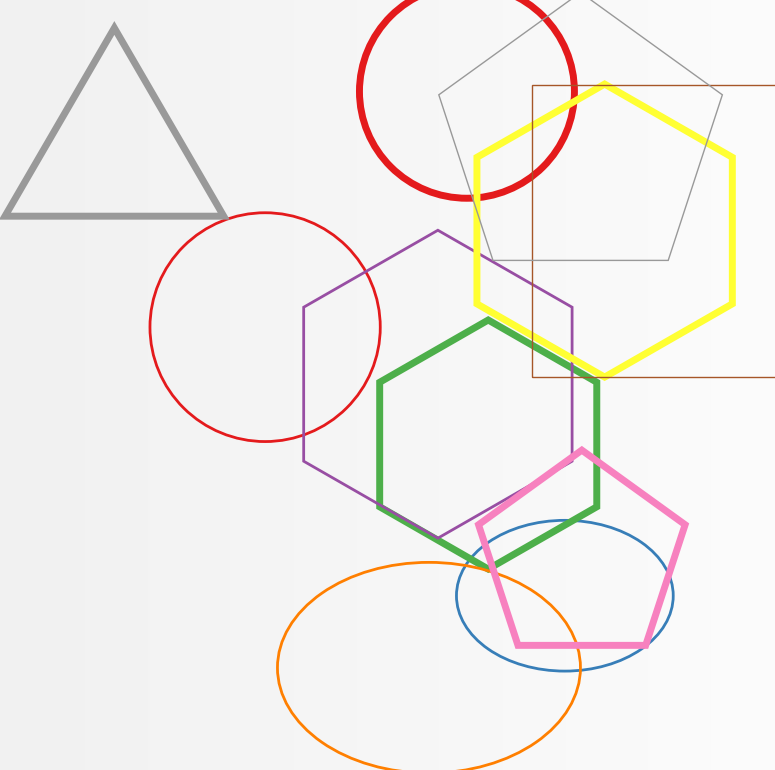[{"shape": "circle", "thickness": 2.5, "radius": 0.69, "center": [0.603, 0.881]}, {"shape": "circle", "thickness": 1, "radius": 0.74, "center": [0.342, 0.575]}, {"shape": "oval", "thickness": 1, "radius": 0.7, "center": [0.729, 0.226]}, {"shape": "hexagon", "thickness": 2.5, "radius": 0.81, "center": [0.63, 0.423]}, {"shape": "hexagon", "thickness": 1, "radius": 1.0, "center": [0.565, 0.501]}, {"shape": "oval", "thickness": 1, "radius": 0.98, "center": [0.553, 0.133]}, {"shape": "hexagon", "thickness": 2.5, "radius": 0.95, "center": [0.78, 0.701]}, {"shape": "square", "thickness": 0.5, "radius": 0.95, "center": [0.877, 0.7]}, {"shape": "pentagon", "thickness": 2.5, "radius": 0.7, "center": [0.751, 0.275]}, {"shape": "triangle", "thickness": 2.5, "radius": 0.81, "center": [0.148, 0.801]}, {"shape": "pentagon", "thickness": 0.5, "radius": 0.96, "center": [0.749, 0.817]}]